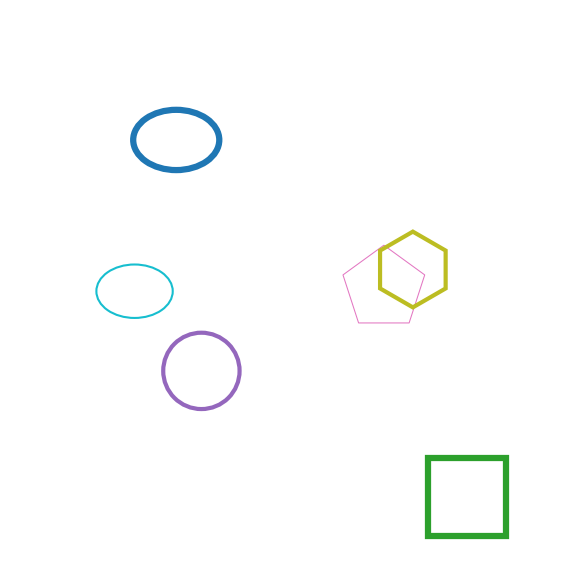[{"shape": "oval", "thickness": 3, "radius": 0.37, "center": [0.305, 0.757]}, {"shape": "square", "thickness": 3, "radius": 0.34, "center": [0.809, 0.138]}, {"shape": "circle", "thickness": 2, "radius": 0.33, "center": [0.349, 0.357]}, {"shape": "pentagon", "thickness": 0.5, "radius": 0.37, "center": [0.665, 0.5]}, {"shape": "hexagon", "thickness": 2, "radius": 0.33, "center": [0.715, 0.532]}, {"shape": "oval", "thickness": 1, "radius": 0.33, "center": [0.233, 0.495]}]